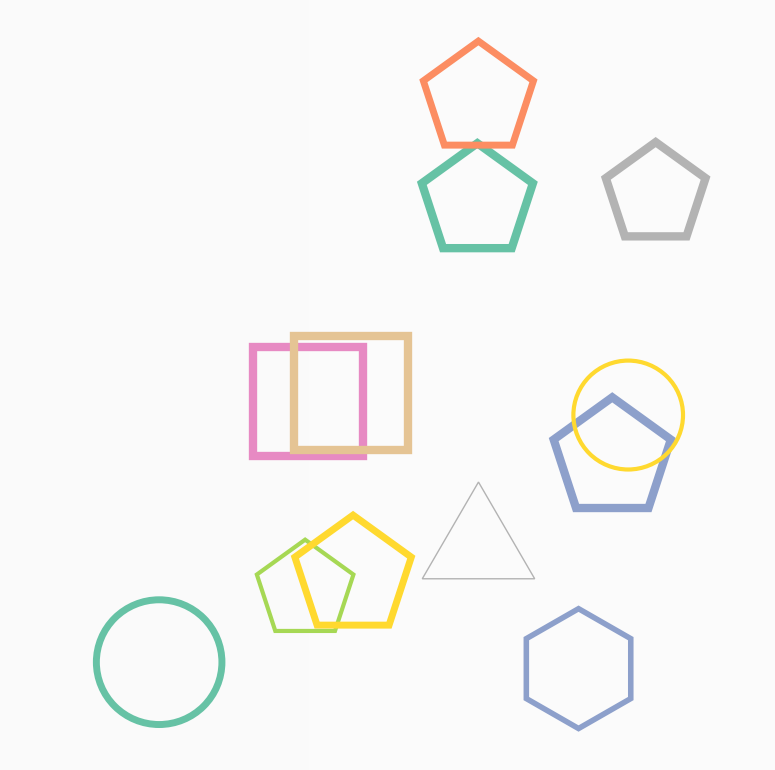[{"shape": "circle", "thickness": 2.5, "radius": 0.41, "center": [0.205, 0.14]}, {"shape": "pentagon", "thickness": 3, "radius": 0.38, "center": [0.616, 0.739]}, {"shape": "pentagon", "thickness": 2.5, "radius": 0.37, "center": [0.617, 0.872]}, {"shape": "hexagon", "thickness": 2, "radius": 0.39, "center": [0.747, 0.132]}, {"shape": "pentagon", "thickness": 3, "radius": 0.4, "center": [0.79, 0.405]}, {"shape": "square", "thickness": 3, "radius": 0.35, "center": [0.397, 0.479]}, {"shape": "pentagon", "thickness": 1.5, "radius": 0.33, "center": [0.394, 0.234]}, {"shape": "circle", "thickness": 1.5, "radius": 0.35, "center": [0.811, 0.461]}, {"shape": "pentagon", "thickness": 2.5, "radius": 0.39, "center": [0.456, 0.252]}, {"shape": "square", "thickness": 3, "radius": 0.37, "center": [0.453, 0.49]}, {"shape": "triangle", "thickness": 0.5, "radius": 0.42, "center": [0.617, 0.29]}, {"shape": "pentagon", "thickness": 3, "radius": 0.34, "center": [0.846, 0.748]}]